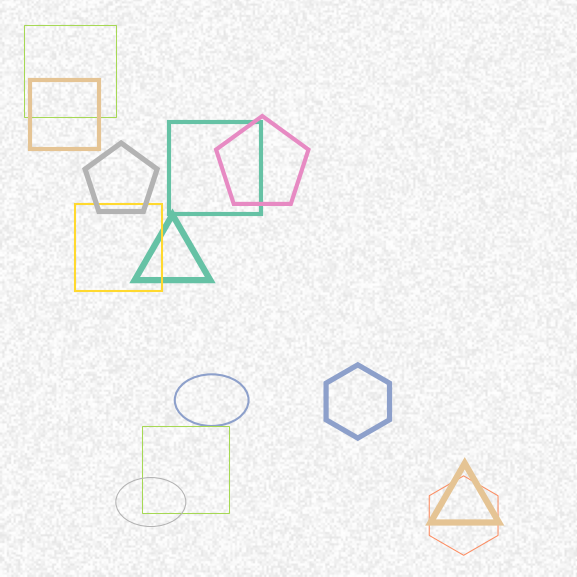[{"shape": "square", "thickness": 2, "radius": 0.4, "center": [0.372, 0.708]}, {"shape": "triangle", "thickness": 3, "radius": 0.38, "center": [0.299, 0.552]}, {"shape": "hexagon", "thickness": 0.5, "radius": 0.34, "center": [0.803, 0.106]}, {"shape": "hexagon", "thickness": 2.5, "radius": 0.32, "center": [0.62, 0.304]}, {"shape": "oval", "thickness": 1, "radius": 0.32, "center": [0.367, 0.306]}, {"shape": "pentagon", "thickness": 2, "radius": 0.42, "center": [0.454, 0.714]}, {"shape": "square", "thickness": 0.5, "radius": 0.38, "center": [0.321, 0.186]}, {"shape": "square", "thickness": 0.5, "radius": 0.4, "center": [0.121, 0.876]}, {"shape": "square", "thickness": 1, "radius": 0.38, "center": [0.205, 0.57]}, {"shape": "triangle", "thickness": 3, "radius": 0.34, "center": [0.805, 0.129]}, {"shape": "square", "thickness": 2, "radius": 0.3, "center": [0.112, 0.801]}, {"shape": "pentagon", "thickness": 2.5, "radius": 0.33, "center": [0.21, 0.686]}, {"shape": "oval", "thickness": 0.5, "radius": 0.3, "center": [0.261, 0.13]}]